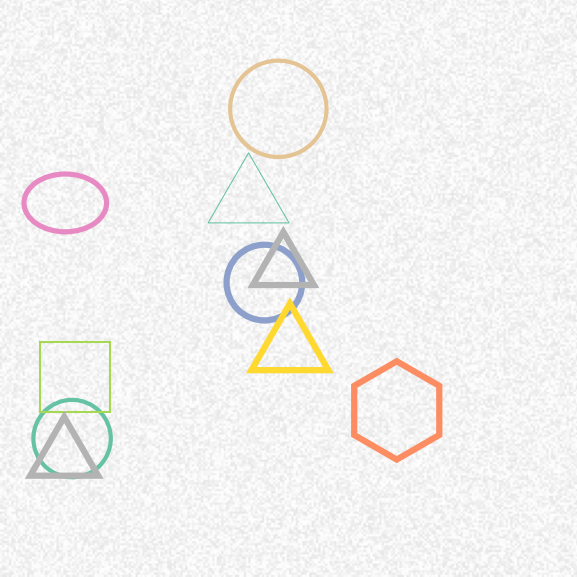[{"shape": "circle", "thickness": 2, "radius": 0.34, "center": [0.125, 0.24]}, {"shape": "triangle", "thickness": 0.5, "radius": 0.4, "center": [0.43, 0.654]}, {"shape": "hexagon", "thickness": 3, "radius": 0.43, "center": [0.687, 0.288]}, {"shape": "circle", "thickness": 3, "radius": 0.33, "center": [0.458, 0.51]}, {"shape": "oval", "thickness": 2.5, "radius": 0.36, "center": [0.113, 0.648]}, {"shape": "square", "thickness": 1, "radius": 0.3, "center": [0.129, 0.346]}, {"shape": "triangle", "thickness": 3, "radius": 0.38, "center": [0.502, 0.397]}, {"shape": "circle", "thickness": 2, "radius": 0.42, "center": [0.482, 0.811]}, {"shape": "triangle", "thickness": 3, "radius": 0.34, "center": [0.111, 0.209]}, {"shape": "triangle", "thickness": 3, "radius": 0.31, "center": [0.491, 0.536]}]